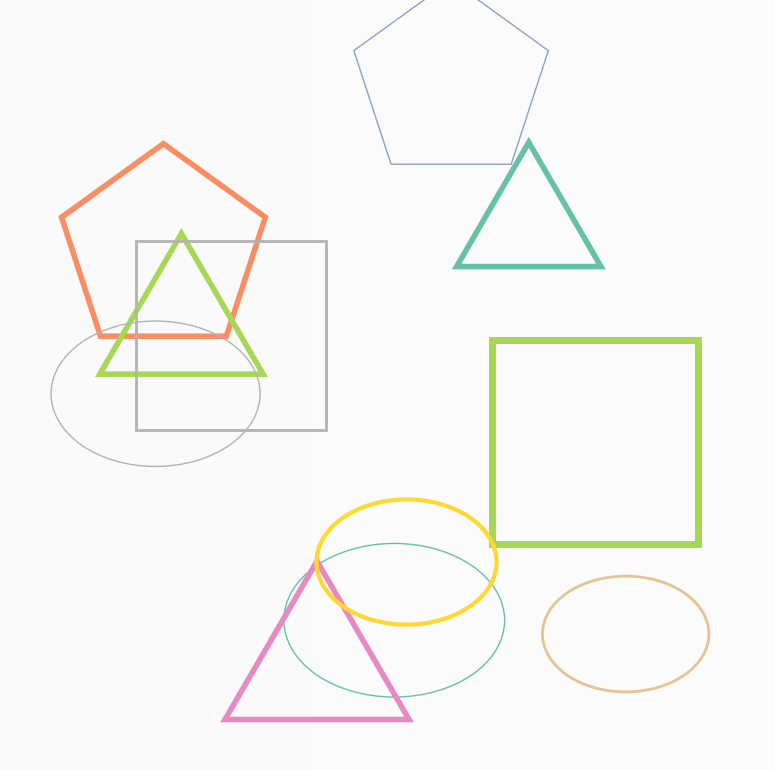[{"shape": "triangle", "thickness": 2, "radius": 0.54, "center": [0.682, 0.708]}, {"shape": "oval", "thickness": 0.5, "radius": 0.71, "center": [0.509, 0.194]}, {"shape": "pentagon", "thickness": 2, "radius": 0.69, "center": [0.211, 0.675]}, {"shape": "pentagon", "thickness": 0.5, "radius": 0.66, "center": [0.582, 0.894]}, {"shape": "triangle", "thickness": 2, "radius": 0.69, "center": [0.409, 0.134]}, {"shape": "square", "thickness": 2.5, "radius": 0.66, "center": [0.768, 0.426]}, {"shape": "triangle", "thickness": 2, "radius": 0.61, "center": [0.234, 0.575]}, {"shape": "oval", "thickness": 1.5, "radius": 0.58, "center": [0.525, 0.27]}, {"shape": "oval", "thickness": 1, "radius": 0.54, "center": [0.807, 0.177]}, {"shape": "square", "thickness": 1, "radius": 0.61, "center": [0.298, 0.564]}, {"shape": "oval", "thickness": 0.5, "radius": 0.67, "center": [0.201, 0.489]}]